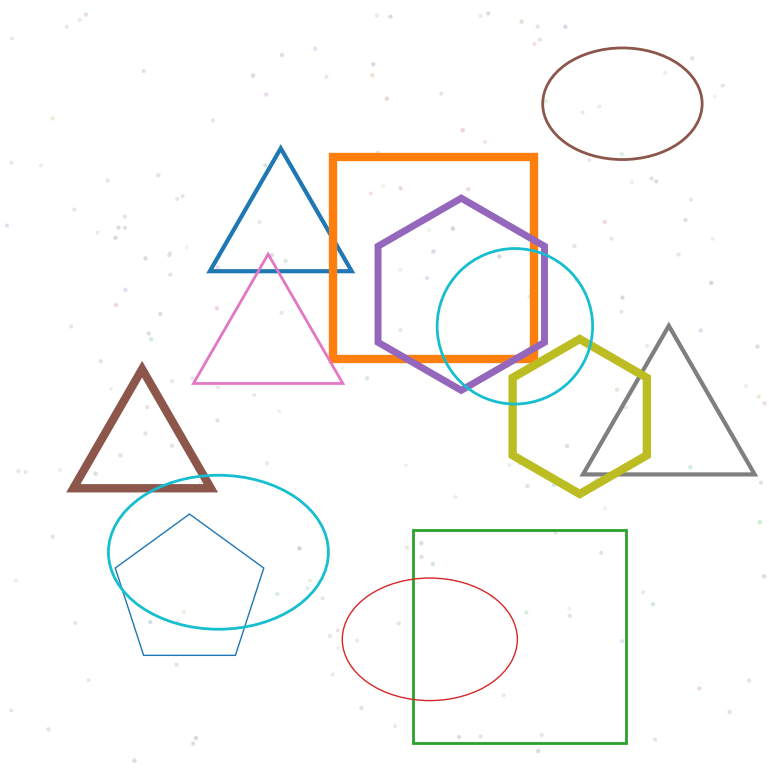[{"shape": "triangle", "thickness": 1.5, "radius": 0.53, "center": [0.365, 0.701]}, {"shape": "pentagon", "thickness": 0.5, "radius": 0.51, "center": [0.246, 0.231]}, {"shape": "square", "thickness": 3, "radius": 0.65, "center": [0.563, 0.665]}, {"shape": "square", "thickness": 1, "radius": 0.69, "center": [0.675, 0.173]}, {"shape": "oval", "thickness": 0.5, "radius": 0.57, "center": [0.558, 0.17]}, {"shape": "hexagon", "thickness": 2.5, "radius": 0.62, "center": [0.599, 0.618]}, {"shape": "oval", "thickness": 1, "radius": 0.52, "center": [0.808, 0.865]}, {"shape": "triangle", "thickness": 3, "radius": 0.52, "center": [0.185, 0.417]}, {"shape": "triangle", "thickness": 1, "radius": 0.56, "center": [0.348, 0.558]}, {"shape": "triangle", "thickness": 1.5, "radius": 0.64, "center": [0.869, 0.448]}, {"shape": "hexagon", "thickness": 3, "radius": 0.5, "center": [0.753, 0.459]}, {"shape": "circle", "thickness": 1, "radius": 0.5, "center": [0.669, 0.576]}, {"shape": "oval", "thickness": 1, "radius": 0.71, "center": [0.284, 0.283]}]